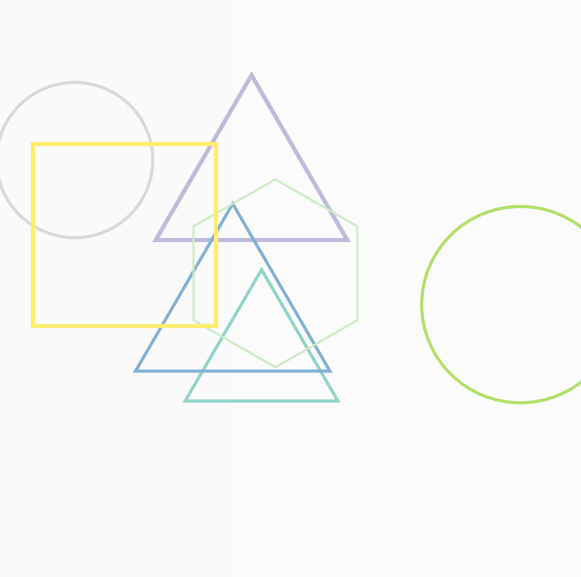[{"shape": "triangle", "thickness": 1.5, "radius": 0.76, "center": [0.45, 0.381]}, {"shape": "triangle", "thickness": 2, "radius": 0.95, "center": [0.433, 0.679]}, {"shape": "triangle", "thickness": 1.5, "radius": 0.97, "center": [0.4, 0.453]}, {"shape": "circle", "thickness": 1.5, "radius": 0.85, "center": [0.895, 0.472]}, {"shape": "circle", "thickness": 1.5, "radius": 0.67, "center": [0.129, 0.722]}, {"shape": "hexagon", "thickness": 1, "radius": 0.81, "center": [0.474, 0.526]}, {"shape": "square", "thickness": 2, "radius": 0.79, "center": [0.214, 0.592]}]